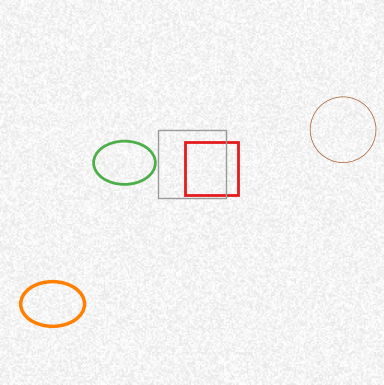[{"shape": "square", "thickness": 2, "radius": 0.34, "center": [0.549, 0.562]}, {"shape": "oval", "thickness": 2, "radius": 0.4, "center": [0.323, 0.577]}, {"shape": "oval", "thickness": 2.5, "radius": 0.41, "center": [0.137, 0.21]}, {"shape": "circle", "thickness": 0.5, "radius": 0.43, "center": [0.891, 0.663]}, {"shape": "square", "thickness": 1, "radius": 0.44, "center": [0.499, 0.574]}]